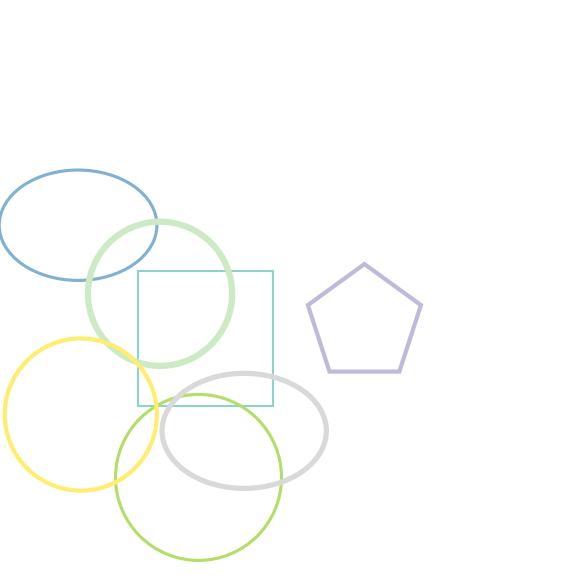[{"shape": "square", "thickness": 1, "radius": 0.58, "center": [0.357, 0.413]}, {"shape": "pentagon", "thickness": 2, "radius": 0.51, "center": [0.631, 0.439]}, {"shape": "oval", "thickness": 1.5, "radius": 0.68, "center": [0.135, 0.609]}, {"shape": "circle", "thickness": 1.5, "radius": 0.72, "center": [0.344, 0.172]}, {"shape": "oval", "thickness": 2.5, "radius": 0.71, "center": [0.423, 0.253]}, {"shape": "circle", "thickness": 3, "radius": 0.62, "center": [0.277, 0.49]}, {"shape": "circle", "thickness": 2, "radius": 0.66, "center": [0.14, 0.281]}]